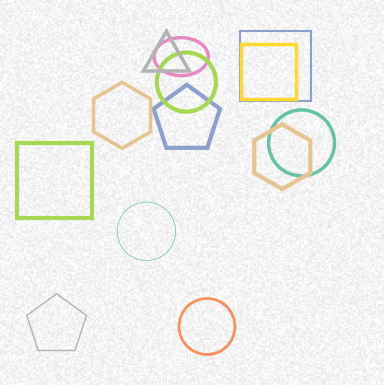[{"shape": "circle", "thickness": 2.5, "radius": 0.43, "center": [0.783, 0.629]}, {"shape": "circle", "thickness": 0.5, "radius": 0.38, "center": [0.38, 0.399]}, {"shape": "circle", "thickness": 2, "radius": 0.36, "center": [0.538, 0.152]}, {"shape": "square", "thickness": 1.5, "radius": 0.46, "center": [0.716, 0.829]}, {"shape": "pentagon", "thickness": 3, "radius": 0.45, "center": [0.485, 0.689]}, {"shape": "oval", "thickness": 2.5, "radius": 0.35, "center": [0.47, 0.853]}, {"shape": "circle", "thickness": 3, "radius": 0.38, "center": [0.484, 0.787]}, {"shape": "square", "thickness": 3, "radius": 0.49, "center": [0.141, 0.531]}, {"shape": "square", "thickness": 2.5, "radius": 0.35, "center": [0.698, 0.815]}, {"shape": "hexagon", "thickness": 3, "radius": 0.42, "center": [0.733, 0.593]}, {"shape": "hexagon", "thickness": 2.5, "radius": 0.43, "center": [0.317, 0.7]}, {"shape": "triangle", "thickness": 2.5, "radius": 0.34, "center": [0.432, 0.85]}, {"shape": "pentagon", "thickness": 1, "radius": 0.41, "center": [0.147, 0.156]}]